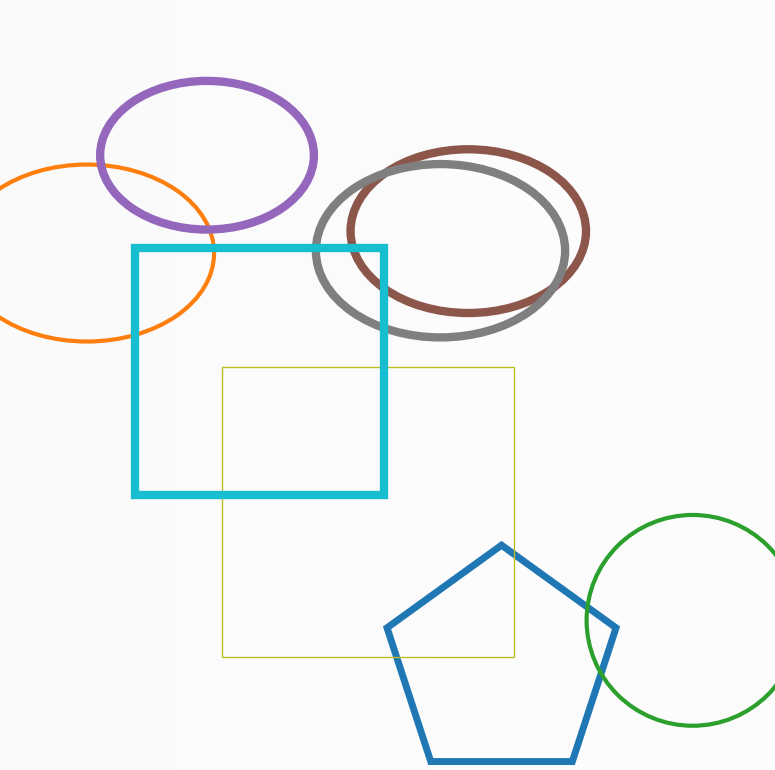[{"shape": "pentagon", "thickness": 2.5, "radius": 0.78, "center": [0.647, 0.137]}, {"shape": "oval", "thickness": 1.5, "radius": 0.82, "center": [0.112, 0.671]}, {"shape": "circle", "thickness": 1.5, "radius": 0.68, "center": [0.894, 0.194]}, {"shape": "oval", "thickness": 3, "radius": 0.69, "center": [0.267, 0.798]}, {"shape": "oval", "thickness": 3, "radius": 0.76, "center": [0.604, 0.7]}, {"shape": "oval", "thickness": 3, "radius": 0.8, "center": [0.568, 0.674]}, {"shape": "square", "thickness": 0.5, "radius": 0.94, "center": [0.475, 0.335]}, {"shape": "square", "thickness": 3, "radius": 0.8, "center": [0.335, 0.518]}]